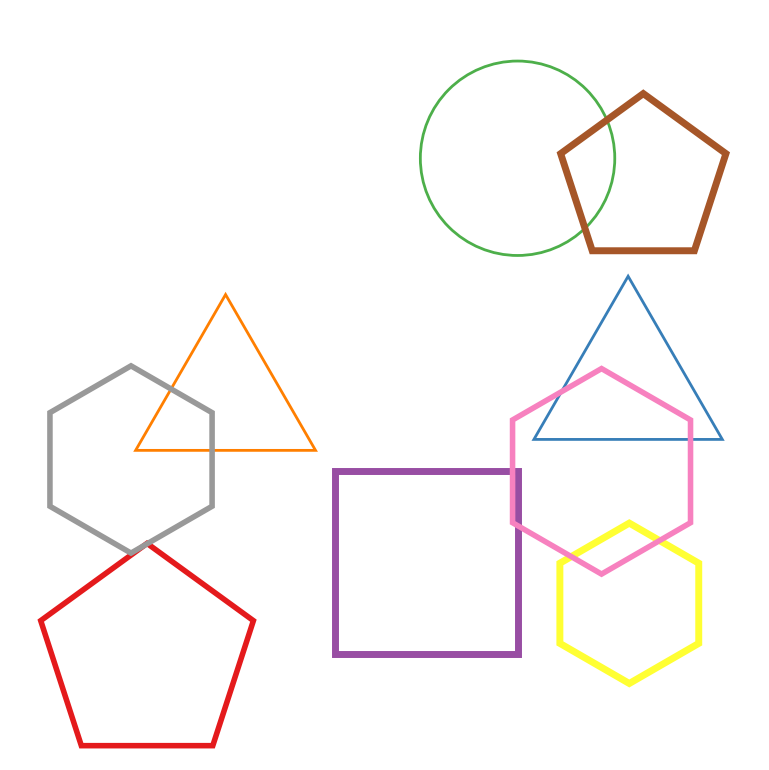[{"shape": "pentagon", "thickness": 2, "radius": 0.73, "center": [0.191, 0.149]}, {"shape": "triangle", "thickness": 1, "radius": 0.71, "center": [0.816, 0.5]}, {"shape": "circle", "thickness": 1, "radius": 0.63, "center": [0.672, 0.794]}, {"shape": "square", "thickness": 2.5, "radius": 0.59, "center": [0.554, 0.269]}, {"shape": "triangle", "thickness": 1, "radius": 0.67, "center": [0.293, 0.483]}, {"shape": "hexagon", "thickness": 2.5, "radius": 0.52, "center": [0.817, 0.217]}, {"shape": "pentagon", "thickness": 2.5, "radius": 0.56, "center": [0.835, 0.766]}, {"shape": "hexagon", "thickness": 2, "radius": 0.67, "center": [0.781, 0.388]}, {"shape": "hexagon", "thickness": 2, "radius": 0.61, "center": [0.17, 0.403]}]